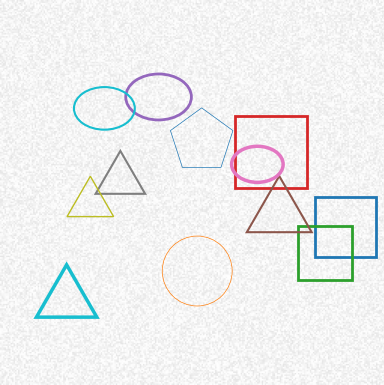[{"shape": "pentagon", "thickness": 0.5, "radius": 0.43, "center": [0.524, 0.634]}, {"shape": "square", "thickness": 2, "radius": 0.39, "center": [0.898, 0.41]}, {"shape": "circle", "thickness": 0.5, "radius": 0.45, "center": [0.512, 0.296]}, {"shape": "square", "thickness": 2, "radius": 0.35, "center": [0.844, 0.344]}, {"shape": "square", "thickness": 2, "radius": 0.47, "center": [0.703, 0.606]}, {"shape": "oval", "thickness": 2, "radius": 0.43, "center": [0.412, 0.748]}, {"shape": "triangle", "thickness": 1.5, "radius": 0.49, "center": [0.725, 0.446]}, {"shape": "oval", "thickness": 2.5, "radius": 0.33, "center": [0.669, 0.573]}, {"shape": "triangle", "thickness": 1.5, "radius": 0.37, "center": [0.313, 0.534]}, {"shape": "triangle", "thickness": 1, "radius": 0.35, "center": [0.235, 0.472]}, {"shape": "triangle", "thickness": 2.5, "radius": 0.45, "center": [0.173, 0.222]}, {"shape": "oval", "thickness": 1.5, "radius": 0.4, "center": [0.271, 0.718]}]